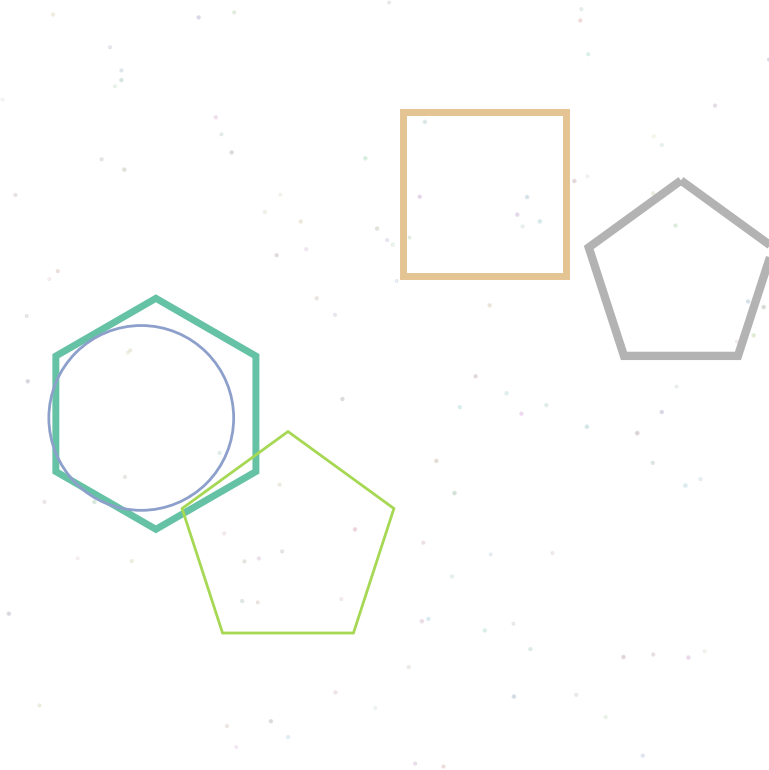[{"shape": "hexagon", "thickness": 2.5, "radius": 0.75, "center": [0.202, 0.463]}, {"shape": "circle", "thickness": 1, "radius": 0.6, "center": [0.183, 0.457]}, {"shape": "pentagon", "thickness": 1, "radius": 0.72, "center": [0.374, 0.295]}, {"shape": "square", "thickness": 2.5, "radius": 0.53, "center": [0.629, 0.748]}, {"shape": "pentagon", "thickness": 3, "radius": 0.63, "center": [0.884, 0.64]}]